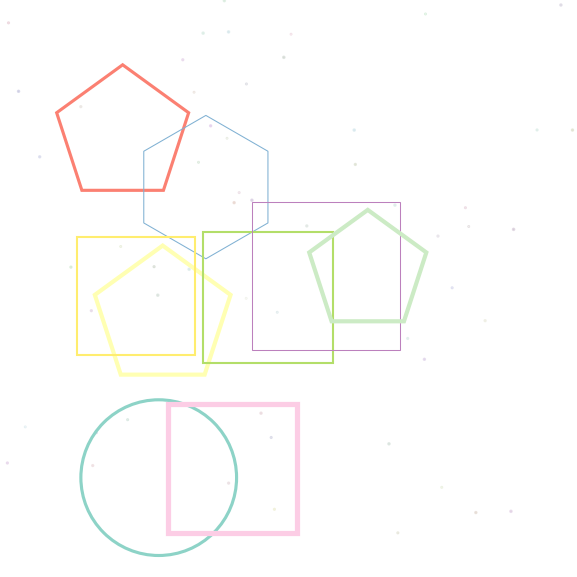[{"shape": "circle", "thickness": 1.5, "radius": 0.67, "center": [0.275, 0.172]}, {"shape": "pentagon", "thickness": 2, "radius": 0.62, "center": [0.282, 0.45]}, {"shape": "pentagon", "thickness": 1.5, "radius": 0.6, "center": [0.212, 0.767]}, {"shape": "hexagon", "thickness": 0.5, "radius": 0.62, "center": [0.356, 0.675]}, {"shape": "square", "thickness": 1, "radius": 0.57, "center": [0.464, 0.484]}, {"shape": "square", "thickness": 2.5, "radius": 0.56, "center": [0.403, 0.187]}, {"shape": "square", "thickness": 0.5, "radius": 0.64, "center": [0.565, 0.521]}, {"shape": "pentagon", "thickness": 2, "radius": 0.53, "center": [0.637, 0.529]}, {"shape": "square", "thickness": 1, "radius": 0.51, "center": [0.236, 0.487]}]